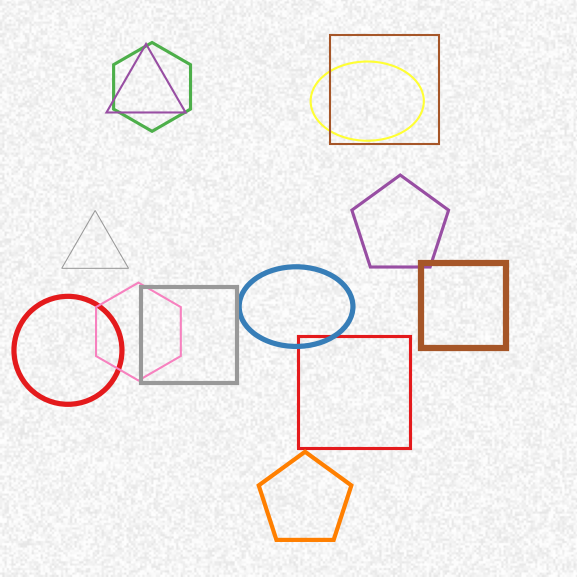[{"shape": "circle", "thickness": 2.5, "radius": 0.47, "center": [0.118, 0.393]}, {"shape": "square", "thickness": 1.5, "radius": 0.49, "center": [0.613, 0.321]}, {"shape": "oval", "thickness": 2.5, "radius": 0.49, "center": [0.513, 0.468]}, {"shape": "hexagon", "thickness": 1.5, "radius": 0.38, "center": [0.263, 0.849]}, {"shape": "triangle", "thickness": 1, "radius": 0.4, "center": [0.253, 0.844]}, {"shape": "pentagon", "thickness": 1.5, "radius": 0.44, "center": [0.693, 0.608]}, {"shape": "pentagon", "thickness": 2, "radius": 0.42, "center": [0.528, 0.133]}, {"shape": "oval", "thickness": 1, "radius": 0.49, "center": [0.636, 0.824]}, {"shape": "square", "thickness": 1, "radius": 0.47, "center": [0.666, 0.845]}, {"shape": "square", "thickness": 3, "radius": 0.37, "center": [0.802, 0.471]}, {"shape": "hexagon", "thickness": 1, "radius": 0.42, "center": [0.24, 0.425]}, {"shape": "square", "thickness": 2, "radius": 0.42, "center": [0.327, 0.418]}, {"shape": "triangle", "thickness": 0.5, "radius": 0.33, "center": [0.165, 0.568]}]